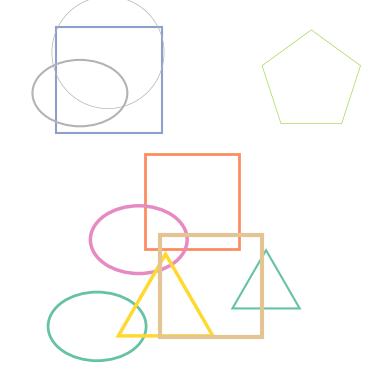[{"shape": "triangle", "thickness": 1.5, "radius": 0.5, "center": [0.691, 0.249]}, {"shape": "oval", "thickness": 2, "radius": 0.64, "center": [0.252, 0.152]}, {"shape": "square", "thickness": 2, "radius": 0.62, "center": [0.499, 0.475]}, {"shape": "square", "thickness": 1.5, "radius": 0.69, "center": [0.282, 0.793]}, {"shape": "oval", "thickness": 2.5, "radius": 0.63, "center": [0.36, 0.377]}, {"shape": "pentagon", "thickness": 0.5, "radius": 0.67, "center": [0.809, 0.788]}, {"shape": "triangle", "thickness": 2.5, "radius": 0.71, "center": [0.43, 0.198]}, {"shape": "square", "thickness": 3, "radius": 0.67, "center": [0.548, 0.257]}, {"shape": "circle", "thickness": 0.5, "radius": 0.73, "center": [0.28, 0.864]}, {"shape": "oval", "thickness": 1.5, "radius": 0.62, "center": [0.208, 0.758]}]